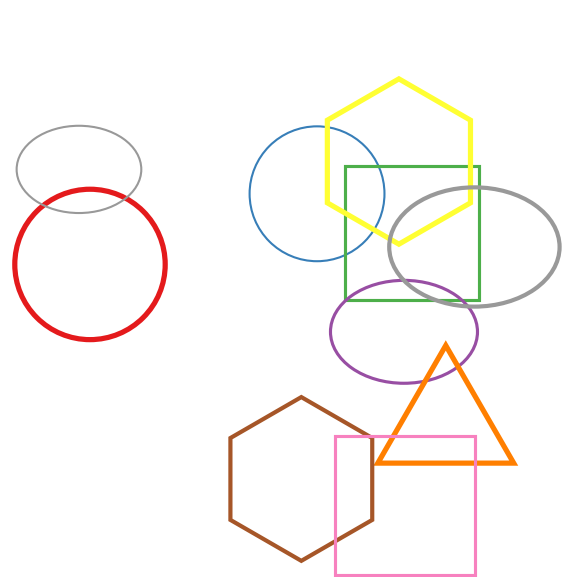[{"shape": "circle", "thickness": 2.5, "radius": 0.65, "center": [0.156, 0.541]}, {"shape": "circle", "thickness": 1, "radius": 0.58, "center": [0.549, 0.664]}, {"shape": "square", "thickness": 1.5, "radius": 0.58, "center": [0.713, 0.596]}, {"shape": "oval", "thickness": 1.5, "radius": 0.64, "center": [0.7, 0.425]}, {"shape": "triangle", "thickness": 2.5, "radius": 0.68, "center": [0.772, 0.265]}, {"shape": "hexagon", "thickness": 2.5, "radius": 0.72, "center": [0.691, 0.719]}, {"shape": "hexagon", "thickness": 2, "radius": 0.71, "center": [0.522, 0.17]}, {"shape": "square", "thickness": 1.5, "radius": 0.6, "center": [0.701, 0.123]}, {"shape": "oval", "thickness": 1, "radius": 0.54, "center": [0.137, 0.706]}, {"shape": "oval", "thickness": 2, "radius": 0.74, "center": [0.821, 0.571]}]